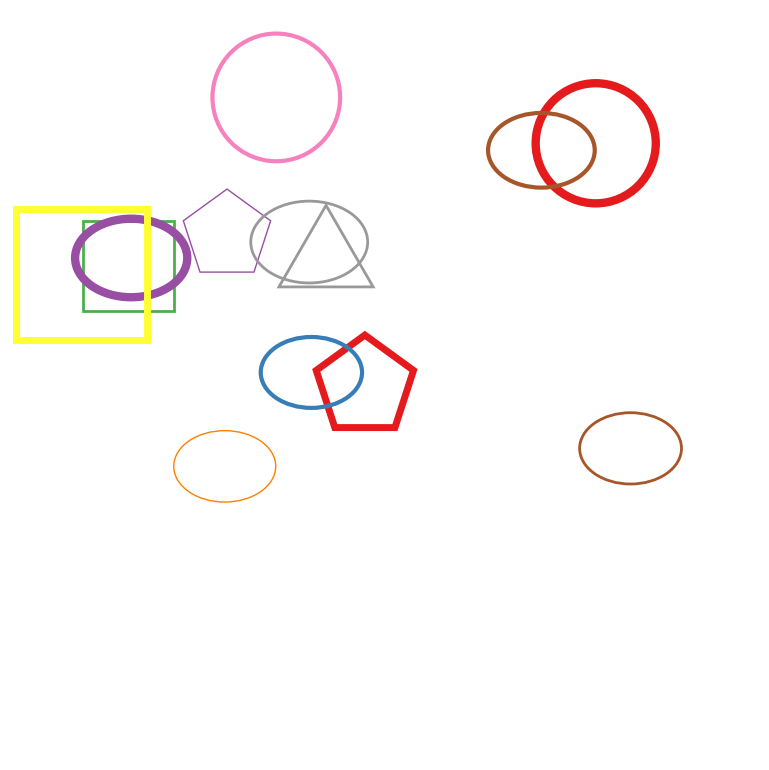[{"shape": "pentagon", "thickness": 2.5, "radius": 0.33, "center": [0.474, 0.498]}, {"shape": "circle", "thickness": 3, "radius": 0.39, "center": [0.774, 0.814]}, {"shape": "oval", "thickness": 1.5, "radius": 0.33, "center": [0.404, 0.516]}, {"shape": "square", "thickness": 1, "radius": 0.29, "center": [0.167, 0.654]}, {"shape": "pentagon", "thickness": 0.5, "radius": 0.3, "center": [0.295, 0.695]}, {"shape": "oval", "thickness": 3, "radius": 0.36, "center": [0.17, 0.665]}, {"shape": "oval", "thickness": 0.5, "radius": 0.33, "center": [0.292, 0.394]}, {"shape": "square", "thickness": 2.5, "radius": 0.43, "center": [0.106, 0.643]}, {"shape": "oval", "thickness": 1, "radius": 0.33, "center": [0.819, 0.418]}, {"shape": "oval", "thickness": 1.5, "radius": 0.35, "center": [0.703, 0.805]}, {"shape": "circle", "thickness": 1.5, "radius": 0.41, "center": [0.359, 0.873]}, {"shape": "oval", "thickness": 1, "radius": 0.38, "center": [0.402, 0.686]}, {"shape": "triangle", "thickness": 1, "radius": 0.35, "center": [0.423, 0.663]}]